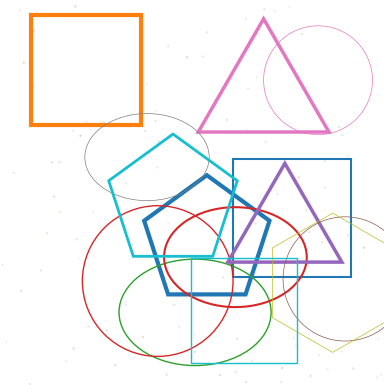[{"shape": "pentagon", "thickness": 3, "radius": 0.86, "center": [0.537, 0.374]}, {"shape": "square", "thickness": 1.5, "radius": 0.77, "center": [0.758, 0.433]}, {"shape": "square", "thickness": 3, "radius": 0.71, "center": [0.224, 0.819]}, {"shape": "oval", "thickness": 1, "radius": 0.99, "center": [0.507, 0.189]}, {"shape": "circle", "thickness": 1, "radius": 0.98, "center": [0.41, 0.27]}, {"shape": "oval", "thickness": 1.5, "radius": 0.93, "center": [0.611, 0.332]}, {"shape": "triangle", "thickness": 2.5, "radius": 0.85, "center": [0.74, 0.405]}, {"shape": "circle", "thickness": 0.5, "radius": 0.81, "center": [0.897, 0.276]}, {"shape": "triangle", "thickness": 2.5, "radius": 0.98, "center": [0.685, 0.755]}, {"shape": "circle", "thickness": 0.5, "radius": 0.71, "center": [0.826, 0.792]}, {"shape": "oval", "thickness": 0.5, "radius": 0.81, "center": [0.382, 0.592]}, {"shape": "hexagon", "thickness": 0.5, "radius": 0.9, "center": [0.864, 0.265]}, {"shape": "square", "thickness": 1, "radius": 0.69, "center": [0.635, 0.193]}, {"shape": "pentagon", "thickness": 2, "radius": 0.88, "center": [0.449, 0.476]}]